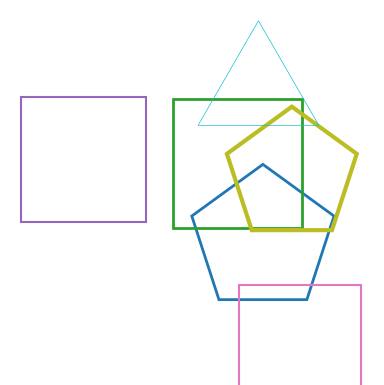[{"shape": "pentagon", "thickness": 2, "radius": 0.97, "center": [0.683, 0.379]}, {"shape": "square", "thickness": 2, "radius": 0.84, "center": [0.617, 0.576]}, {"shape": "square", "thickness": 1.5, "radius": 0.81, "center": [0.217, 0.586]}, {"shape": "square", "thickness": 1.5, "radius": 0.79, "center": [0.779, 0.102]}, {"shape": "pentagon", "thickness": 3, "radius": 0.89, "center": [0.758, 0.546]}, {"shape": "triangle", "thickness": 0.5, "radius": 0.91, "center": [0.671, 0.765]}]